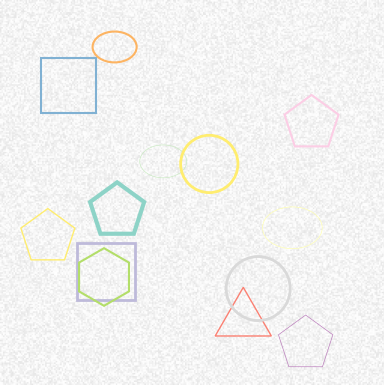[{"shape": "pentagon", "thickness": 3, "radius": 0.37, "center": [0.304, 0.453]}, {"shape": "oval", "thickness": 0.5, "radius": 0.39, "center": [0.759, 0.408]}, {"shape": "square", "thickness": 2, "radius": 0.37, "center": [0.276, 0.295]}, {"shape": "triangle", "thickness": 1, "radius": 0.42, "center": [0.632, 0.169]}, {"shape": "square", "thickness": 1.5, "radius": 0.36, "center": [0.179, 0.778]}, {"shape": "oval", "thickness": 1.5, "radius": 0.29, "center": [0.298, 0.878]}, {"shape": "hexagon", "thickness": 1.5, "radius": 0.37, "center": [0.27, 0.281]}, {"shape": "pentagon", "thickness": 1.5, "radius": 0.37, "center": [0.809, 0.68]}, {"shape": "circle", "thickness": 2, "radius": 0.42, "center": [0.671, 0.251]}, {"shape": "pentagon", "thickness": 0.5, "radius": 0.37, "center": [0.794, 0.108]}, {"shape": "oval", "thickness": 0.5, "radius": 0.31, "center": [0.424, 0.581]}, {"shape": "pentagon", "thickness": 1, "radius": 0.37, "center": [0.124, 0.385]}, {"shape": "circle", "thickness": 2, "radius": 0.37, "center": [0.544, 0.574]}]